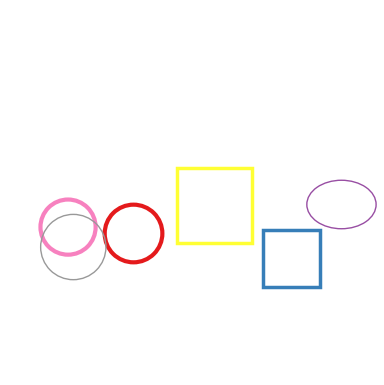[{"shape": "circle", "thickness": 3, "radius": 0.37, "center": [0.347, 0.394]}, {"shape": "square", "thickness": 2.5, "radius": 0.37, "center": [0.758, 0.33]}, {"shape": "oval", "thickness": 1, "radius": 0.45, "center": [0.887, 0.469]}, {"shape": "square", "thickness": 2.5, "radius": 0.49, "center": [0.558, 0.466]}, {"shape": "circle", "thickness": 3, "radius": 0.36, "center": [0.177, 0.41]}, {"shape": "circle", "thickness": 1, "radius": 0.42, "center": [0.19, 0.358]}]